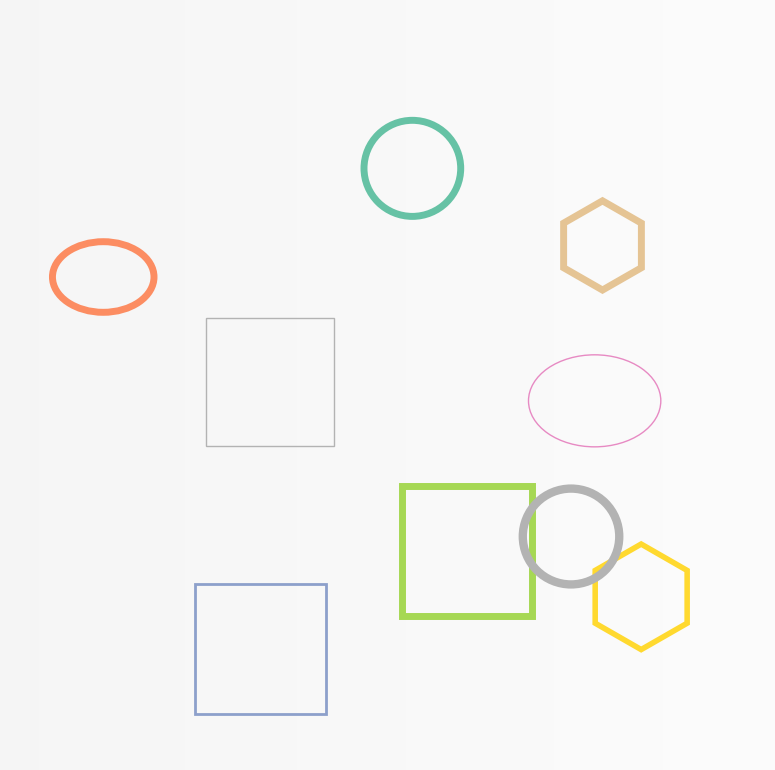[{"shape": "circle", "thickness": 2.5, "radius": 0.31, "center": [0.532, 0.781]}, {"shape": "oval", "thickness": 2.5, "radius": 0.33, "center": [0.133, 0.64]}, {"shape": "square", "thickness": 1, "radius": 0.42, "center": [0.336, 0.157]}, {"shape": "oval", "thickness": 0.5, "radius": 0.43, "center": [0.767, 0.479]}, {"shape": "square", "thickness": 2.5, "radius": 0.42, "center": [0.603, 0.284]}, {"shape": "hexagon", "thickness": 2, "radius": 0.34, "center": [0.827, 0.225]}, {"shape": "hexagon", "thickness": 2.5, "radius": 0.29, "center": [0.777, 0.681]}, {"shape": "circle", "thickness": 3, "radius": 0.31, "center": [0.737, 0.303]}, {"shape": "square", "thickness": 0.5, "radius": 0.41, "center": [0.349, 0.504]}]